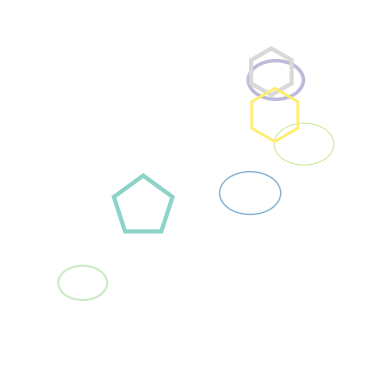[{"shape": "pentagon", "thickness": 3, "radius": 0.4, "center": [0.372, 0.464]}, {"shape": "oval", "thickness": 2.5, "radius": 0.36, "center": [0.716, 0.792]}, {"shape": "oval", "thickness": 1, "radius": 0.4, "center": [0.65, 0.499]}, {"shape": "oval", "thickness": 0.5, "radius": 0.39, "center": [0.79, 0.626]}, {"shape": "hexagon", "thickness": 3, "radius": 0.3, "center": [0.705, 0.814]}, {"shape": "oval", "thickness": 1.5, "radius": 0.32, "center": [0.215, 0.265]}, {"shape": "hexagon", "thickness": 2, "radius": 0.35, "center": [0.714, 0.701]}]